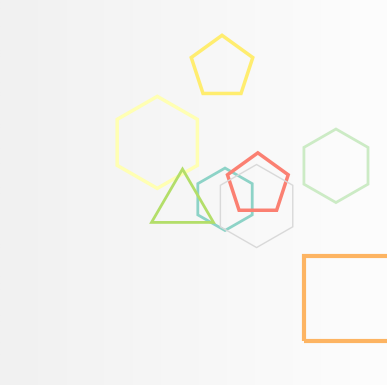[{"shape": "hexagon", "thickness": 2, "radius": 0.41, "center": [0.581, 0.482]}, {"shape": "hexagon", "thickness": 2.5, "radius": 0.6, "center": [0.406, 0.63]}, {"shape": "pentagon", "thickness": 2.5, "radius": 0.41, "center": [0.665, 0.521]}, {"shape": "square", "thickness": 3, "radius": 0.55, "center": [0.894, 0.225]}, {"shape": "triangle", "thickness": 2, "radius": 0.46, "center": [0.471, 0.469]}, {"shape": "hexagon", "thickness": 1, "radius": 0.54, "center": [0.662, 0.465]}, {"shape": "hexagon", "thickness": 2, "radius": 0.48, "center": [0.867, 0.569]}, {"shape": "pentagon", "thickness": 2.5, "radius": 0.42, "center": [0.573, 0.825]}]